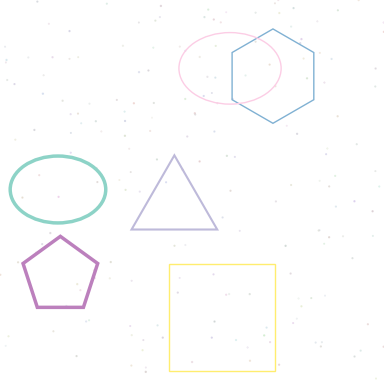[{"shape": "oval", "thickness": 2.5, "radius": 0.62, "center": [0.151, 0.508]}, {"shape": "triangle", "thickness": 1.5, "radius": 0.64, "center": [0.453, 0.468]}, {"shape": "hexagon", "thickness": 1, "radius": 0.61, "center": [0.709, 0.802]}, {"shape": "oval", "thickness": 1, "radius": 0.66, "center": [0.597, 0.822]}, {"shape": "pentagon", "thickness": 2.5, "radius": 0.51, "center": [0.157, 0.284]}, {"shape": "square", "thickness": 1, "radius": 0.69, "center": [0.576, 0.175]}]